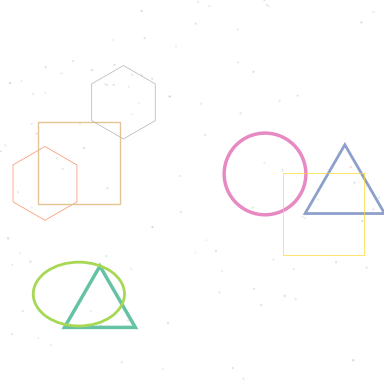[{"shape": "triangle", "thickness": 2.5, "radius": 0.53, "center": [0.259, 0.203]}, {"shape": "hexagon", "thickness": 0.5, "radius": 0.48, "center": [0.117, 0.524]}, {"shape": "triangle", "thickness": 2, "radius": 0.6, "center": [0.896, 0.505]}, {"shape": "circle", "thickness": 2.5, "radius": 0.53, "center": [0.688, 0.548]}, {"shape": "oval", "thickness": 2, "radius": 0.59, "center": [0.205, 0.236]}, {"shape": "square", "thickness": 0.5, "radius": 0.53, "center": [0.839, 0.444]}, {"shape": "square", "thickness": 1, "radius": 0.53, "center": [0.205, 0.576]}, {"shape": "hexagon", "thickness": 0.5, "radius": 0.48, "center": [0.321, 0.734]}]